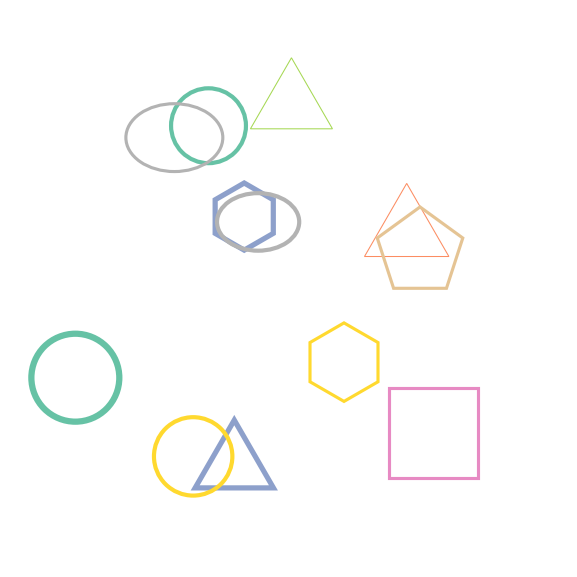[{"shape": "circle", "thickness": 2, "radius": 0.32, "center": [0.361, 0.781]}, {"shape": "circle", "thickness": 3, "radius": 0.38, "center": [0.13, 0.345]}, {"shape": "triangle", "thickness": 0.5, "radius": 0.42, "center": [0.704, 0.597]}, {"shape": "hexagon", "thickness": 2.5, "radius": 0.29, "center": [0.423, 0.624]}, {"shape": "triangle", "thickness": 2.5, "radius": 0.39, "center": [0.406, 0.193]}, {"shape": "square", "thickness": 1.5, "radius": 0.39, "center": [0.75, 0.249]}, {"shape": "triangle", "thickness": 0.5, "radius": 0.41, "center": [0.505, 0.817]}, {"shape": "circle", "thickness": 2, "radius": 0.34, "center": [0.334, 0.209]}, {"shape": "hexagon", "thickness": 1.5, "radius": 0.34, "center": [0.596, 0.372]}, {"shape": "pentagon", "thickness": 1.5, "radius": 0.39, "center": [0.727, 0.563]}, {"shape": "oval", "thickness": 2, "radius": 0.36, "center": [0.447, 0.615]}, {"shape": "oval", "thickness": 1.5, "radius": 0.42, "center": [0.302, 0.761]}]